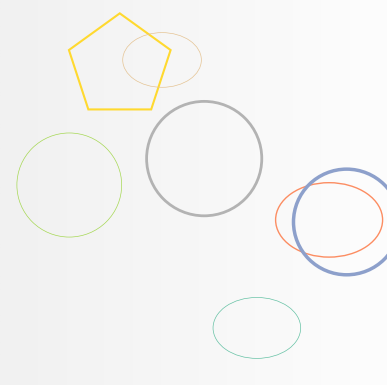[{"shape": "oval", "thickness": 0.5, "radius": 0.57, "center": [0.663, 0.148]}, {"shape": "oval", "thickness": 1, "radius": 0.69, "center": [0.849, 0.429]}, {"shape": "circle", "thickness": 2.5, "radius": 0.69, "center": [0.895, 0.423]}, {"shape": "circle", "thickness": 0.5, "radius": 0.68, "center": [0.179, 0.519]}, {"shape": "pentagon", "thickness": 1.5, "radius": 0.69, "center": [0.309, 0.827]}, {"shape": "oval", "thickness": 0.5, "radius": 0.51, "center": [0.418, 0.844]}, {"shape": "circle", "thickness": 2, "radius": 0.74, "center": [0.527, 0.588]}]